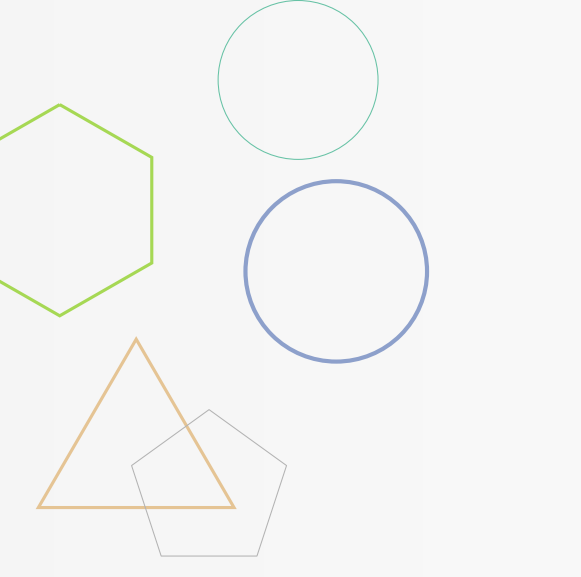[{"shape": "circle", "thickness": 0.5, "radius": 0.69, "center": [0.513, 0.861]}, {"shape": "circle", "thickness": 2, "radius": 0.78, "center": [0.579, 0.529]}, {"shape": "hexagon", "thickness": 1.5, "radius": 0.91, "center": [0.103, 0.635]}, {"shape": "triangle", "thickness": 1.5, "radius": 0.97, "center": [0.234, 0.217]}, {"shape": "pentagon", "thickness": 0.5, "radius": 0.7, "center": [0.36, 0.15]}]